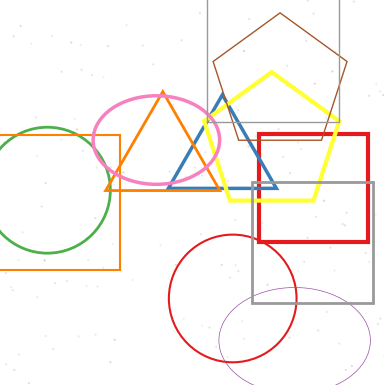[{"shape": "circle", "thickness": 1.5, "radius": 0.83, "center": [0.604, 0.225]}, {"shape": "square", "thickness": 3, "radius": 0.7, "center": [0.815, 0.512]}, {"shape": "triangle", "thickness": 2.5, "radius": 0.81, "center": [0.578, 0.592]}, {"shape": "circle", "thickness": 2, "radius": 0.82, "center": [0.123, 0.506]}, {"shape": "oval", "thickness": 0.5, "radius": 0.98, "center": [0.765, 0.116]}, {"shape": "square", "thickness": 1.5, "radius": 0.87, "center": [0.137, 0.474]}, {"shape": "triangle", "thickness": 2, "radius": 0.86, "center": [0.423, 0.591]}, {"shape": "pentagon", "thickness": 3, "radius": 0.92, "center": [0.706, 0.628]}, {"shape": "pentagon", "thickness": 1, "radius": 0.91, "center": [0.727, 0.784]}, {"shape": "oval", "thickness": 2.5, "radius": 0.82, "center": [0.406, 0.636]}, {"shape": "square", "thickness": 1, "radius": 0.86, "center": [0.709, 0.855]}, {"shape": "square", "thickness": 2, "radius": 0.78, "center": [0.811, 0.37]}]